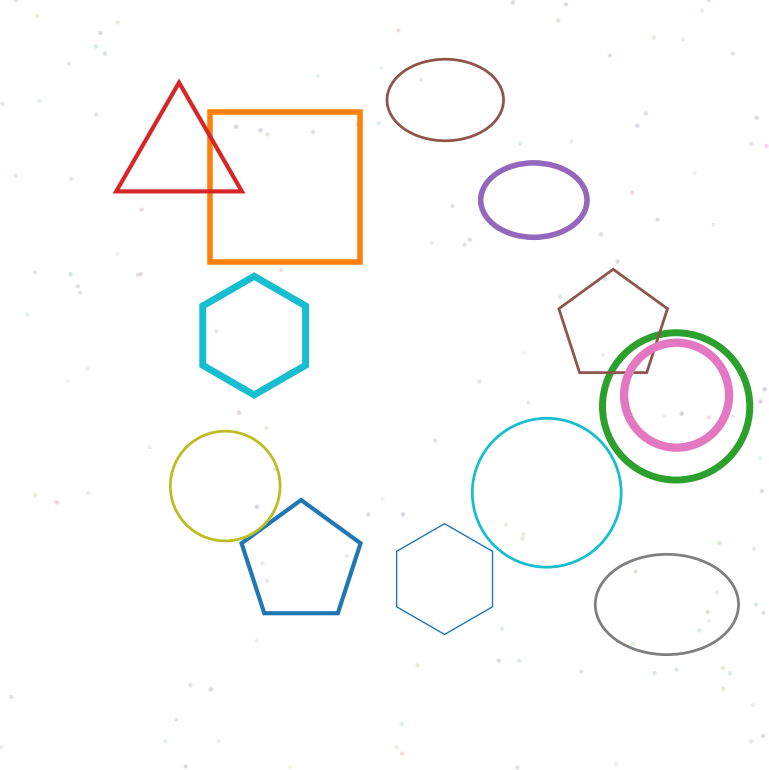[{"shape": "pentagon", "thickness": 1.5, "radius": 0.41, "center": [0.391, 0.269]}, {"shape": "hexagon", "thickness": 0.5, "radius": 0.36, "center": [0.577, 0.248]}, {"shape": "square", "thickness": 2, "radius": 0.49, "center": [0.37, 0.757]}, {"shape": "circle", "thickness": 2.5, "radius": 0.48, "center": [0.878, 0.472]}, {"shape": "triangle", "thickness": 1.5, "radius": 0.47, "center": [0.233, 0.799]}, {"shape": "oval", "thickness": 2, "radius": 0.35, "center": [0.693, 0.74]}, {"shape": "pentagon", "thickness": 1, "radius": 0.37, "center": [0.796, 0.576]}, {"shape": "oval", "thickness": 1, "radius": 0.38, "center": [0.578, 0.87]}, {"shape": "circle", "thickness": 3, "radius": 0.34, "center": [0.879, 0.487]}, {"shape": "oval", "thickness": 1, "radius": 0.47, "center": [0.866, 0.215]}, {"shape": "circle", "thickness": 1, "radius": 0.36, "center": [0.292, 0.369]}, {"shape": "hexagon", "thickness": 2.5, "radius": 0.39, "center": [0.33, 0.564]}, {"shape": "circle", "thickness": 1, "radius": 0.48, "center": [0.71, 0.36]}]